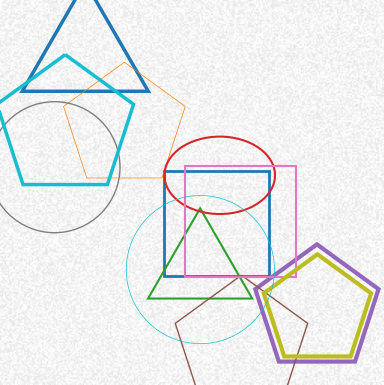[{"shape": "square", "thickness": 2, "radius": 0.69, "center": [0.562, 0.419]}, {"shape": "triangle", "thickness": 2.5, "radius": 0.94, "center": [0.221, 0.857]}, {"shape": "pentagon", "thickness": 0.5, "radius": 0.83, "center": [0.323, 0.672]}, {"shape": "triangle", "thickness": 1.5, "radius": 0.78, "center": [0.52, 0.303]}, {"shape": "oval", "thickness": 1.5, "radius": 0.72, "center": [0.571, 0.545]}, {"shape": "pentagon", "thickness": 3, "radius": 0.84, "center": [0.823, 0.197]}, {"shape": "pentagon", "thickness": 1, "radius": 0.9, "center": [0.627, 0.104]}, {"shape": "square", "thickness": 1.5, "radius": 0.72, "center": [0.626, 0.424]}, {"shape": "circle", "thickness": 1, "radius": 0.85, "center": [0.142, 0.566]}, {"shape": "pentagon", "thickness": 3, "radius": 0.73, "center": [0.825, 0.193]}, {"shape": "circle", "thickness": 0.5, "radius": 0.96, "center": [0.52, 0.3]}, {"shape": "pentagon", "thickness": 2.5, "radius": 0.93, "center": [0.169, 0.671]}]